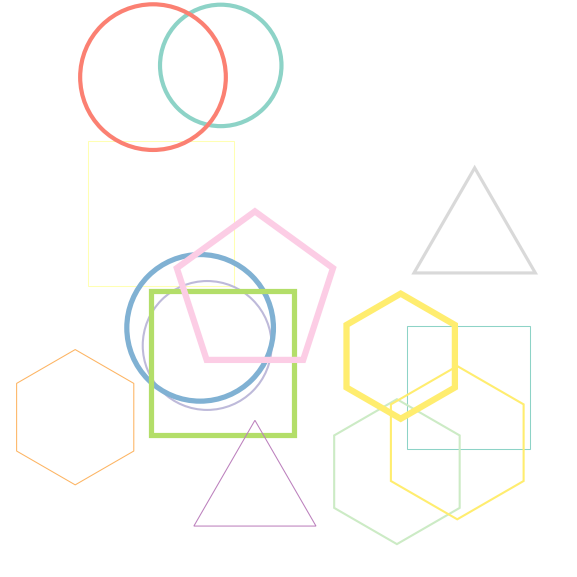[{"shape": "square", "thickness": 0.5, "radius": 0.53, "center": [0.811, 0.329]}, {"shape": "circle", "thickness": 2, "radius": 0.53, "center": [0.382, 0.886]}, {"shape": "square", "thickness": 0.5, "radius": 0.63, "center": [0.279, 0.63]}, {"shape": "circle", "thickness": 1, "radius": 0.56, "center": [0.359, 0.401]}, {"shape": "circle", "thickness": 2, "radius": 0.63, "center": [0.265, 0.866]}, {"shape": "circle", "thickness": 2.5, "radius": 0.63, "center": [0.347, 0.431]}, {"shape": "hexagon", "thickness": 0.5, "radius": 0.59, "center": [0.13, 0.277]}, {"shape": "square", "thickness": 2.5, "radius": 0.62, "center": [0.386, 0.371]}, {"shape": "pentagon", "thickness": 3, "radius": 0.71, "center": [0.441, 0.491]}, {"shape": "triangle", "thickness": 1.5, "radius": 0.61, "center": [0.822, 0.587]}, {"shape": "triangle", "thickness": 0.5, "radius": 0.61, "center": [0.441, 0.149]}, {"shape": "hexagon", "thickness": 1, "radius": 0.63, "center": [0.687, 0.182]}, {"shape": "hexagon", "thickness": 3, "radius": 0.54, "center": [0.694, 0.382]}, {"shape": "hexagon", "thickness": 1, "radius": 0.66, "center": [0.792, 0.233]}]